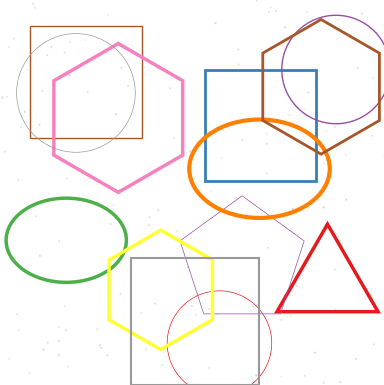[{"shape": "triangle", "thickness": 2.5, "radius": 0.76, "center": [0.851, 0.266]}, {"shape": "circle", "thickness": 0.5, "radius": 0.68, "center": [0.57, 0.109]}, {"shape": "square", "thickness": 2, "radius": 0.72, "center": [0.677, 0.675]}, {"shape": "oval", "thickness": 2.5, "radius": 0.78, "center": [0.172, 0.376]}, {"shape": "circle", "thickness": 1, "radius": 0.7, "center": [0.873, 0.819]}, {"shape": "pentagon", "thickness": 0.5, "radius": 0.85, "center": [0.629, 0.322]}, {"shape": "oval", "thickness": 3, "radius": 0.91, "center": [0.674, 0.562]}, {"shape": "hexagon", "thickness": 2.5, "radius": 0.78, "center": [0.417, 0.247]}, {"shape": "square", "thickness": 1, "radius": 0.73, "center": [0.224, 0.787]}, {"shape": "hexagon", "thickness": 2, "radius": 0.87, "center": [0.834, 0.775]}, {"shape": "hexagon", "thickness": 2.5, "radius": 0.97, "center": [0.307, 0.694]}, {"shape": "circle", "thickness": 0.5, "radius": 0.77, "center": [0.197, 0.759]}, {"shape": "square", "thickness": 1.5, "radius": 0.83, "center": [0.507, 0.165]}]